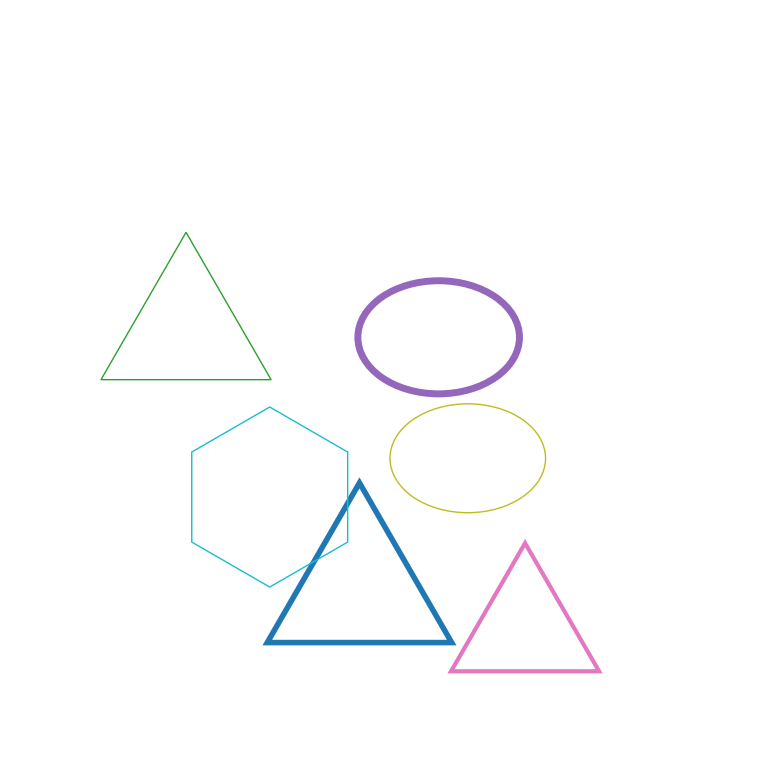[{"shape": "triangle", "thickness": 2, "radius": 0.69, "center": [0.467, 0.235]}, {"shape": "triangle", "thickness": 0.5, "radius": 0.64, "center": [0.242, 0.571]}, {"shape": "oval", "thickness": 2.5, "radius": 0.52, "center": [0.57, 0.562]}, {"shape": "triangle", "thickness": 1.5, "radius": 0.55, "center": [0.682, 0.184]}, {"shape": "oval", "thickness": 0.5, "radius": 0.51, "center": [0.607, 0.405]}, {"shape": "hexagon", "thickness": 0.5, "radius": 0.58, "center": [0.35, 0.354]}]